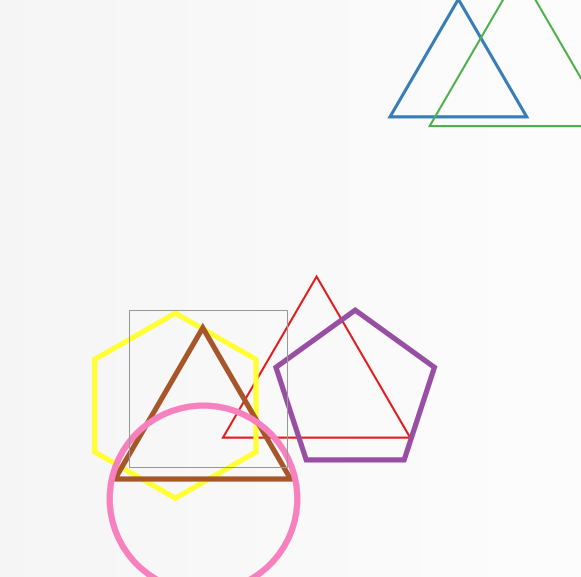[{"shape": "triangle", "thickness": 1, "radius": 0.93, "center": [0.545, 0.334]}, {"shape": "triangle", "thickness": 1.5, "radius": 0.68, "center": [0.789, 0.865]}, {"shape": "triangle", "thickness": 1, "radius": 0.89, "center": [0.893, 0.87]}, {"shape": "pentagon", "thickness": 2.5, "radius": 0.72, "center": [0.611, 0.319]}, {"shape": "hexagon", "thickness": 2.5, "radius": 0.8, "center": [0.302, 0.297]}, {"shape": "triangle", "thickness": 2.5, "radius": 0.87, "center": [0.349, 0.257]}, {"shape": "circle", "thickness": 3, "radius": 0.81, "center": [0.35, 0.135]}, {"shape": "square", "thickness": 0.5, "radius": 0.68, "center": [0.358, 0.326]}]